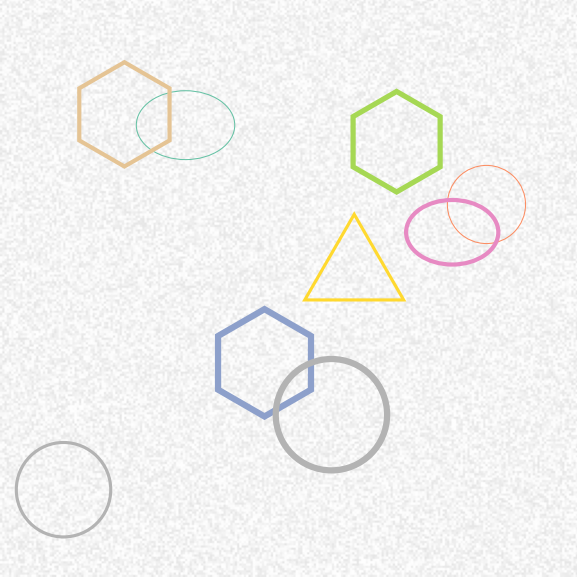[{"shape": "oval", "thickness": 0.5, "radius": 0.43, "center": [0.321, 0.782]}, {"shape": "circle", "thickness": 0.5, "radius": 0.34, "center": [0.842, 0.645]}, {"shape": "hexagon", "thickness": 3, "radius": 0.46, "center": [0.458, 0.371]}, {"shape": "oval", "thickness": 2, "radius": 0.4, "center": [0.783, 0.597]}, {"shape": "hexagon", "thickness": 2.5, "radius": 0.44, "center": [0.687, 0.754]}, {"shape": "triangle", "thickness": 1.5, "radius": 0.49, "center": [0.613, 0.529]}, {"shape": "hexagon", "thickness": 2, "radius": 0.45, "center": [0.215, 0.801]}, {"shape": "circle", "thickness": 3, "radius": 0.48, "center": [0.574, 0.281]}, {"shape": "circle", "thickness": 1.5, "radius": 0.41, "center": [0.11, 0.151]}]